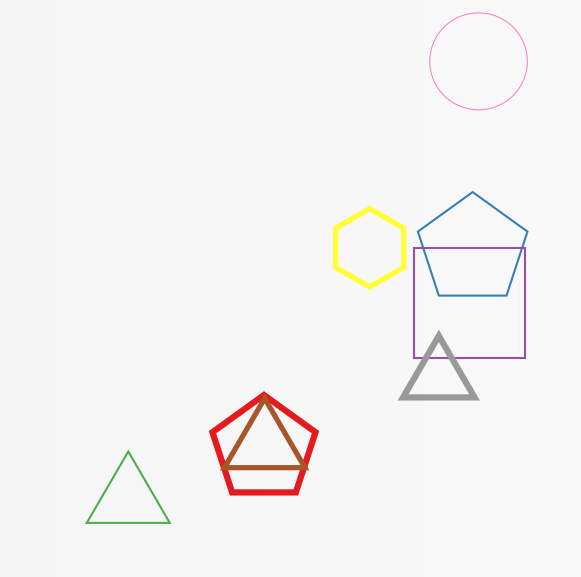[{"shape": "pentagon", "thickness": 3, "radius": 0.47, "center": [0.454, 0.222]}, {"shape": "pentagon", "thickness": 1, "radius": 0.5, "center": [0.813, 0.567]}, {"shape": "triangle", "thickness": 1, "radius": 0.41, "center": [0.221, 0.135]}, {"shape": "square", "thickness": 1, "radius": 0.48, "center": [0.808, 0.474]}, {"shape": "hexagon", "thickness": 2.5, "radius": 0.34, "center": [0.636, 0.57]}, {"shape": "triangle", "thickness": 2.5, "radius": 0.4, "center": [0.455, 0.229]}, {"shape": "circle", "thickness": 0.5, "radius": 0.42, "center": [0.823, 0.893]}, {"shape": "triangle", "thickness": 3, "radius": 0.36, "center": [0.755, 0.347]}]